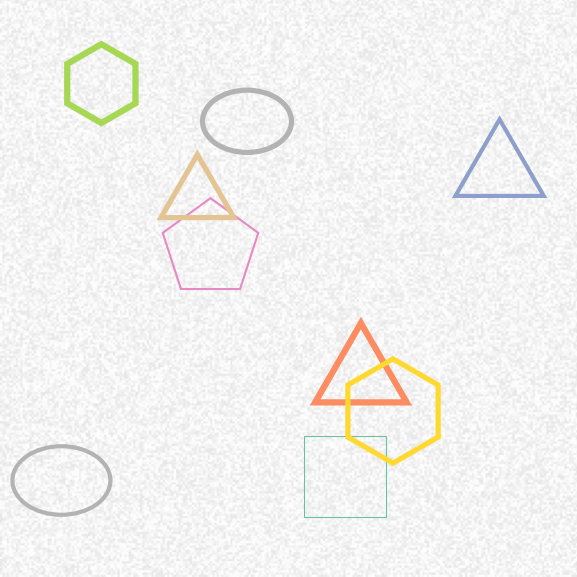[{"shape": "square", "thickness": 0.5, "radius": 0.35, "center": [0.597, 0.174]}, {"shape": "triangle", "thickness": 3, "radius": 0.46, "center": [0.625, 0.348]}, {"shape": "triangle", "thickness": 2, "radius": 0.44, "center": [0.865, 0.704]}, {"shape": "pentagon", "thickness": 1, "radius": 0.43, "center": [0.365, 0.569]}, {"shape": "hexagon", "thickness": 3, "radius": 0.34, "center": [0.176, 0.854]}, {"shape": "hexagon", "thickness": 2.5, "radius": 0.45, "center": [0.681, 0.287]}, {"shape": "triangle", "thickness": 2.5, "radius": 0.36, "center": [0.342, 0.659]}, {"shape": "oval", "thickness": 2, "radius": 0.42, "center": [0.106, 0.167]}, {"shape": "oval", "thickness": 2.5, "radius": 0.39, "center": [0.428, 0.789]}]